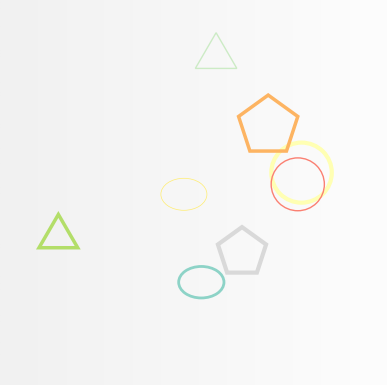[{"shape": "oval", "thickness": 2, "radius": 0.29, "center": [0.52, 0.267]}, {"shape": "circle", "thickness": 3, "radius": 0.39, "center": [0.778, 0.552]}, {"shape": "circle", "thickness": 1, "radius": 0.34, "center": [0.768, 0.521]}, {"shape": "pentagon", "thickness": 2.5, "radius": 0.4, "center": [0.692, 0.673]}, {"shape": "triangle", "thickness": 2.5, "radius": 0.29, "center": [0.151, 0.385]}, {"shape": "pentagon", "thickness": 3, "radius": 0.33, "center": [0.625, 0.345]}, {"shape": "triangle", "thickness": 1, "radius": 0.31, "center": [0.558, 0.853]}, {"shape": "oval", "thickness": 0.5, "radius": 0.3, "center": [0.475, 0.495]}]